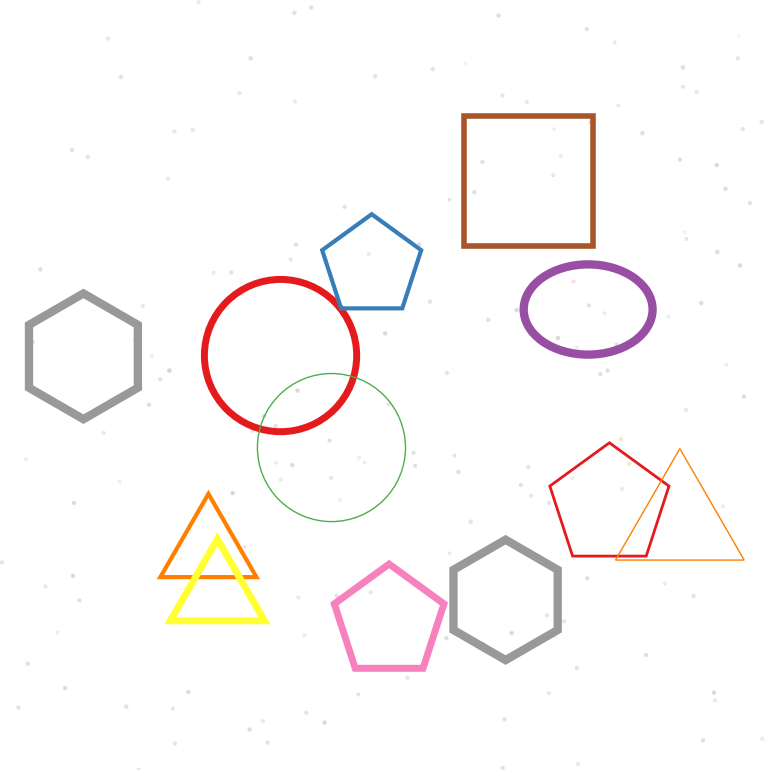[{"shape": "pentagon", "thickness": 1, "radius": 0.41, "center": [0.791, 0.344]}, {"shape": "circle", "thickness": 2.5, "radius": 0.49, "center": [0.364, 0.538]}, {"shape": "pentagon", "thickness": 1.5, "radius": 0.34, "center": [0.483, 0.654]}, {"shape": "circle", "thickness": 0.5, "radius": 0.48, "center": [0.43, 0.419]}, {"shape": "oval", "thickness": 3, "radius": 0.42, "center": [0.764, 0.598]}, {"shape": "triangle", "thickness": 0.5, "radius": 0.48, "center": [0.883, 0.321]}, {"shape": "triangle", "thickness": 1.5, "radius": 0.36, "center": [0.271, 0.287]}, {"shape": "triangle", "thickness": 2.5, "radius": 0.35, "center": [0.282, 0.229]}, {"shape": "square", "thickness": 2, "radius": 0.42, "center": [0.686, 0.765]}, {"shape": "pentagon", "thickness": 2.5, "radius": 0.37, "center": [0.505, 0.193]}, {"shape": "hexagon", "thickness": 3, "radius": 0.41, "center": [0.108, 0.537]}, {"shape": "hexagon", "thickness": 3, "radius": 0.39, "center": [0.657, 0.221]}]